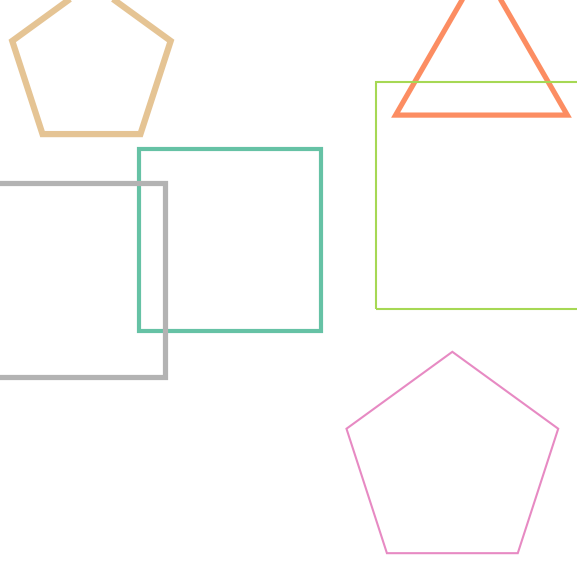[{"shape": "square", "thickness": 2, "radius": 0.79, "center": [0.398, 0.583]}, {"shape": "triangle", "thickness": 2.5, "radius": 0.86, "center": [0.834, 0.886]}, {"shape": "pentagon", "thickness": 1, "radius": 0.96, "center": [0.783, 0.197]}, {"shape": "square", "thickness": 1, "radius": 0.98, "center": [0.847, 0.66]}, {"shape": "pentagon", "thickness": 3, "radius": 0.72, "center": [0.158, 0.884]}, {"shape": "square", "thickness": 2.5, "radius": 0.84, "center": [0.118, 0.515]}]